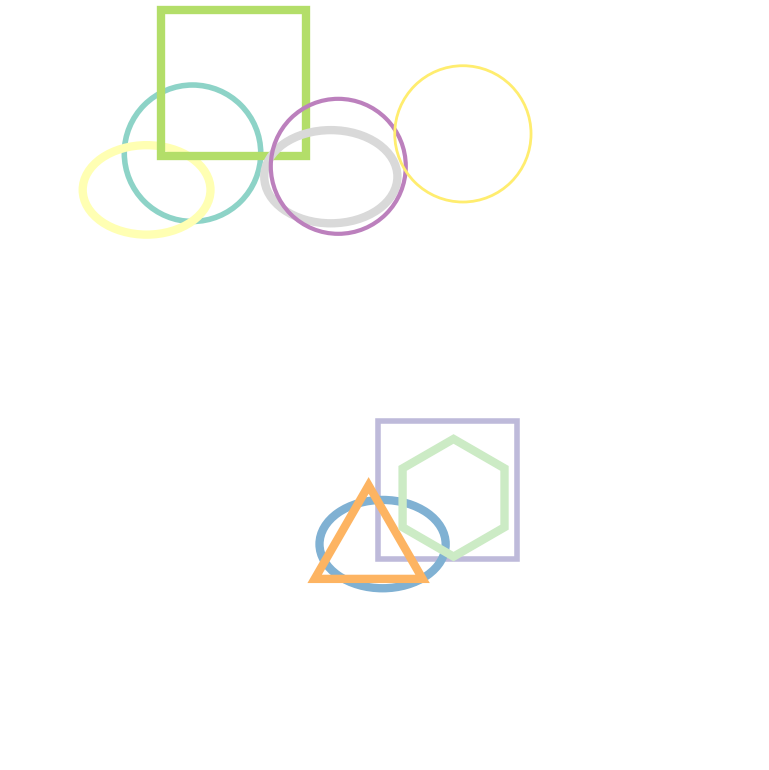[{"shape": "circle", "thickness": 2, "radius": 0.44, "center": [0.25, 0.801]}, {"shape": "oval", "thickness": 3, "radius": 0.41, "center": [0.19, 0.753]}, {"shape": "square", "thickness": 2, "radius": 0.45, "center": [0.581, 0.364]}, {"shape": "oval", "thickness": 3, "radius": 0.41, "center": [0.497, 0.293]}, {"shape": "triangle", "thickness": 3, "radius": 0.4, "center": [0.479, 0.289]}, {"shape": "square", "thickness": 3, "radius": 0.47, "center": [0.303, 0.892]}, {"shape": "oval", "thickness": 3, "radius": 0.43, "center": [0.43, 0.771]}, {"shape": "circle", "thickness": 1.5, "radius": 0.44, "center": [0.439, 0.784]}, {"shape": "hexagon", "thickness": 3, "radius": 0.38, "center": [0.589, 0.354]}, {"shape": "circle", "thickness": 1, "radius": 0.44, "center": [0.601, 0.826]}]